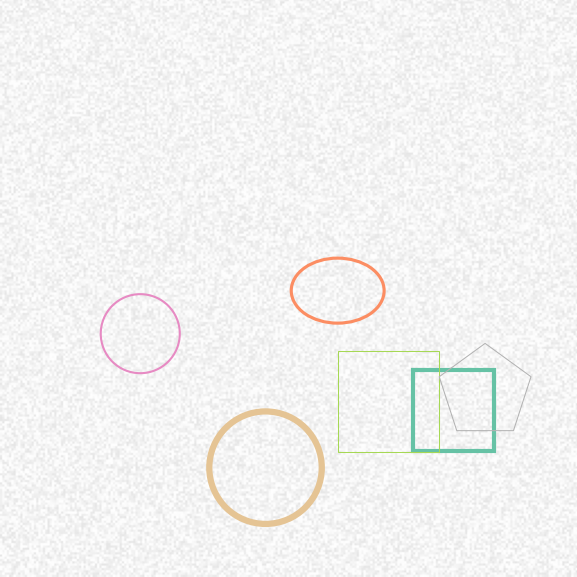[{"shape": "square", "thickness": 2, "radius": 0.35, "center": [0.786, 0.289]}, {"shape": "oval", "thickness": 1.5, "radius": 0.4, "center": [0.585, 0.496]}, {"shape": "circle", "thickness": 1, "radius": 0.34, "center": [0.243, 0.421]}, {"shape": "square", "thickness": 0.5, "radius": 0.44, "center": [0.672, 0.304]}, {"shape": "circle", "thickness": 3, "radius": 0.49, "center": [0.46, 0.189]}, {"shape": "pentagon", "thickness": 0.5, "radius": 0.42, "center": [0.84, 0.321]}]